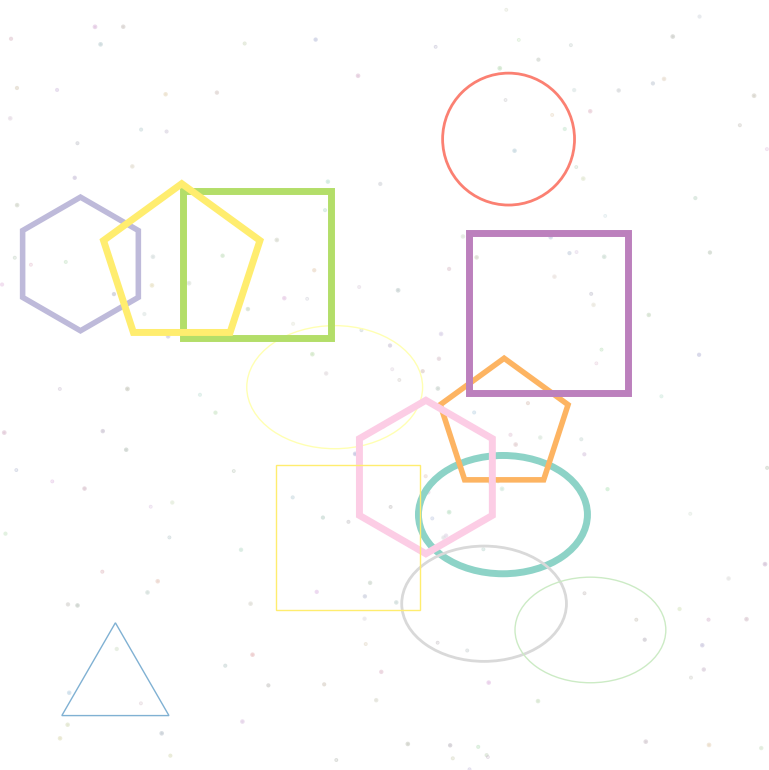[{"shape": "oval", "thickness": 2.5, "radius": 0.55, "center": [0.653, 0.332]}, {"shape": "oval", "thickness": 0.5, "radius": 0.57, "center": [0.435, 0.497]}, {"shape": "hexagon", "thickness": 2, "radius": 0.43, "center": [0.105, 0.657]}, {"shape": "circle", "thickness": 1, "radius": 0.43, "center": [0.66, 0.819]}, {"shape": "triangle", "thickness": 0.5, "radius": 0.4, "center": [0.15, 0.111]}, {"shape": "pentagon", "thickness": 2, "radius": 0.44, "center": [0.655, 0.447]}, {"shape": "square", "thickness": 2.5, "radius": 0.48, "center": [0.334, 0.656]}, {"shape": "hexagon", "thickness": 2.5, "radius": 0.5, "center": [0.553, 0.38]}, {"shape": "oval", "thickness": 1, "radius": 0.53, "center": [0.629, 0.216]}, {"shape": "square", "thickness": 2.5, "radius": 0.52, "center": [0.712, 0.594]}, {"shape": "oval", "thickness": 0.5, "radius": 0.49, "center": [0.767, 0.182]}, {"shape": "pentagon", "thickness": 2.5, "radius": 0.53, "center": [0.236, 0.655]}, {"shape": "square", "thickness": 0.5, "radius": 0.47, "center": [0.452, 0.302]}]